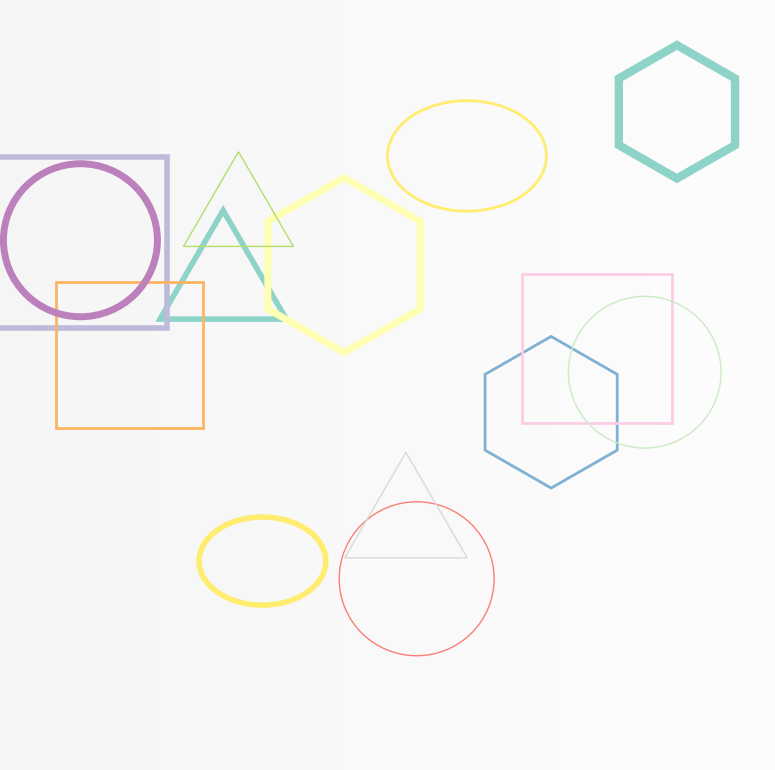[{"shape": "triangle", "thickness": 2, "radius": 0.47, "center": [0.288, 0.633]}, {"shape": "hexagon", "thickness": 3, "radius": 0.43, "center": [0.873, 0.855]}, {"shape": "hexagon", "thickness": 2.5, "radius": 0.57, "center": [0.444, 0.656]}, {"shape": "square", "thickness": 2, "radius": 0.56, "center": [0.104, 0.685]}, {"shape": "circle", "thickness": 0.5, "radius": 0.5, "center": [0.538, 0.248]}, {"shape": "hexagon", "thickness": 1, "radius": 0.49, "center": [0.711, 0.465]}, {"shape": "square", "thickness": 1, "radius": 0.47, "center": [0.167, 0.539]}, {"shape": "triangle", "thickness": 0.5, "radius": 0.41, "center": [0.308, 0.721]}, {"shape": "square", "thickness": 1, "radius": 0.48, "center": [0.77, 0.547]}, {"shape": "triangle", "thickness": 0.5, "radius": 0.46, "center": [0.524, 0.321]}, {"shape": "circle", "thickness": 2.5, "radius": 0.5, "center": [0.104, 0.688]}, {"shape": "circle", "thickness": 0.5, "radius": 0.49, "center": [0.832, 0.517]}, {"shape": "oval", "thickness": 2, "radius": 0.41, "center": [0.339, 0.271]}, {"shape": "oval", "thickness": 1, "radius": 0.51, "center": [0.603, 0.798]}]